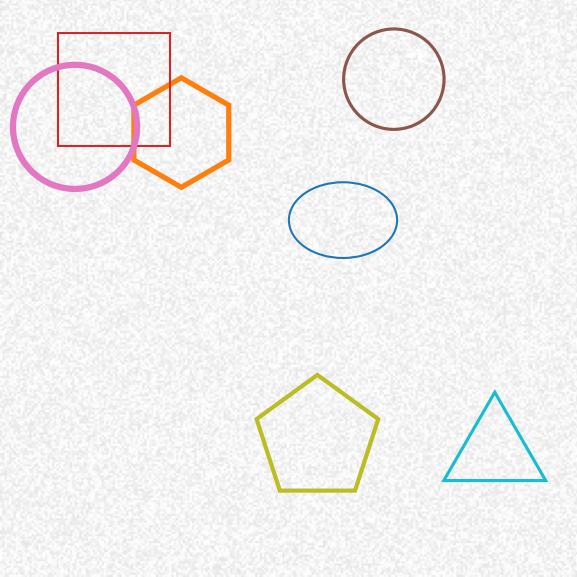[{"shape": "oval", "thickness": 1, "radius": 0.47, "center": [0.594, 0.618]}, {"shape": "hexagon", "thickness": 2.5, "radius": 0.47, "center": [0.314, 0.77]}, {"shape": "square", "thickness": 1, "radius": 0.49, "center": [0.198, 0.844]}, {"shape": "circle", "thickness": 1.5, "radius": 0.43, "center": [0.682, 0.862]}, {"shape": "circle", "thickness": 3, "radius": 0.54, "center": [0.13, 0.779]}, {"shape": "pentagon", "thickness": 2, "radius": 0.55, "center": [0.55, 0.239]}, {"shape": "triangle", "thickness": 1.5, "radius": 0.51, "center": [0.857, 0.218]}]